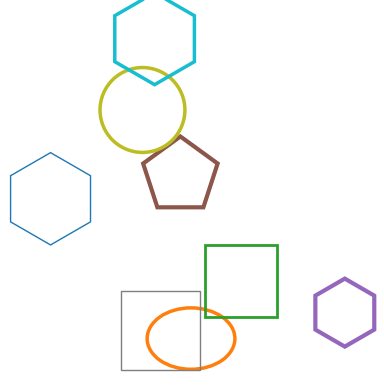[{"shape": "hexagon", "thickness": 1, "radius": 0.6, "center": [0.131, 0.484]}, {"shape": "oval", "thickness": 2.5, "radius": 0.57, "center": [0.496, 0.121]}, {"shape": "square", "thickness": 2, "radius": 0.47, "center": [0.626, 0.271]}, {"shape": "hexagon", "thickness": 3, "radius": 0.44, "center": [0.896, 0.188]}, {"shape": "pentagon", "thickness": 3, "radius": 0.51, "center": [0.469, 0.544]}, {"shape": "square", "thickness": 1, "radius": 0.51, "center": [0.416, 0.141]}, {"shape": "circle", "thickness": 2.5, "radius": 0.55, "center": [0.37, 0.714]}, {"shape": "hexagon", "thickness": 2.5, "radius": 0.6, "center": [0.402, 0.9]}]